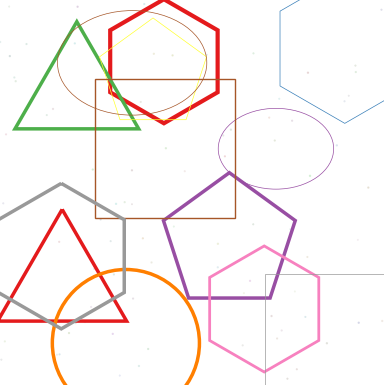[{"shape": "triangle", "thickness": 2.5, "radius": 0.97, "center": [0.161, 0.263]}, {"shape": "hexagon", "thickness": 3, "radius": 0.81, "center": [0.426, 0.841]}, {"shape": "hexagon", "thickness": 0.5, "radius": 0.97, "center": [0.896, 0.874]}, {"shape": "triangle", "thickness": 2.5, "radius": 0.93, "center": [0.2, 0.758]}, {"shape": "pentagon", "thickness": 2.5, "radius": 0.9, "center": [0.596, 0.371]}, {"shape": "oval", "thickness": 0.5, "radius": 0.75, "center": [0.717, 0.614]}, {"shape": "circle", "thickness": 2.5, "radius": 0.96, "center": [0.327, 0.109]}, {"shape": "pentagon", "thickness": 0.5, "radius": 0.73, "center": [0.397, 0.807]}, {"shape": "oval", "thickness": 0.5, "radius": 0.97, "center": [0.343, 0.837]}, {"shape": "square", "thickness": 1, "radius": 0.9, "center": [0.429, 0.614]}, {"shape": "hexagon", "thickness": 2, "radius": 0.82, "center": [0.686, 0.197]}, {"shape": "hexagon", "thickness": 2.5, "radius": 0.94, "center": [0.159, 0.335]}, {"shape": "square", "thickness": 0.5, "radius": 0.89, "center": [0.867, 0.109]}]